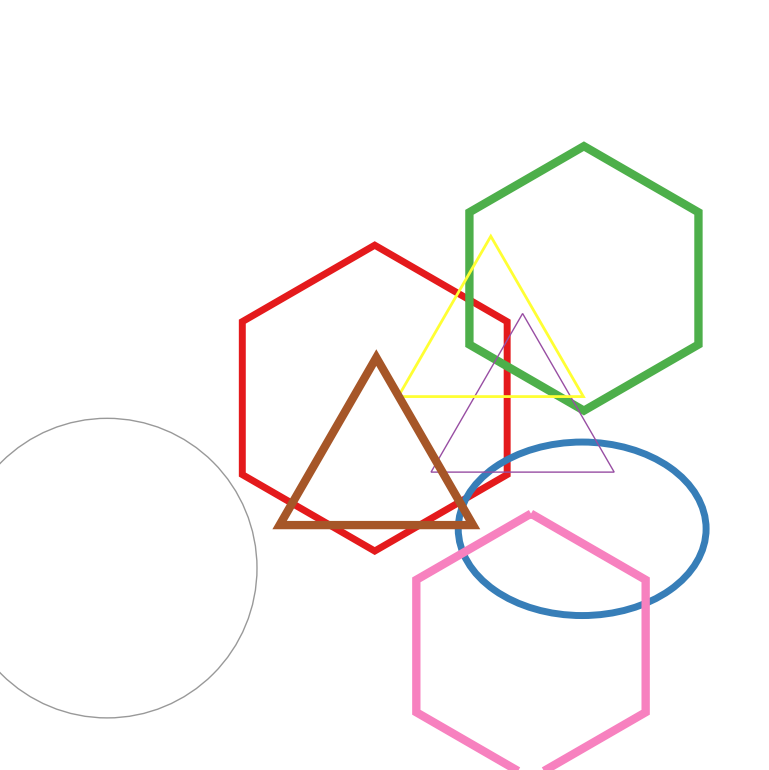[{"shape": "hexagon", "thickness": 2.5, "radius": 0.99, "center": [0.487, 0.483]}, {"shape": "oval", "thickness": 2.5, "radius": 0.8, "center": [0.756, 0.313]}, {"shape": "hexagon", "thickness": 3, "radius": 0.86, "center": [0.758, 0.638]}, {"shape": "triangle", "thickness": 0.5, "radius": 0.69, "center": [0.679, 0.456]}, {"shape": "triangle", "thickness": 1, "radius": 0.69, "center": [0.637, 0.554]}, {"shape": "triangle", "thickness": 3, "radius": 0.73, "center": [0.489, 0.391]}, {"shape": "hexagon", "thickness": 3, "radius": 0.86, "center": [0.69, 0.161]}, {"shape": "circle", "thickness": 0.5, "radius": 0.97, "center": [0.139, 0.262]}]